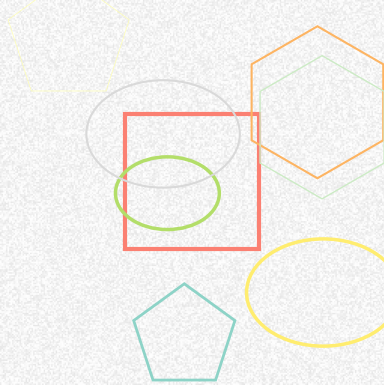[{"shape": "pentagon", "thickness": 2, "radius": 0.69, "center": [0.479, 0.125]}, {"shape": "pentagon", "thickness": 0.5, "radius": 0.83, "center": [0.178, 0.897]}, {"shape": "square", "thickness": 3, "radius": 0.87, "center": [0.498, 0.529]}, {"shape": "hexagon", "thickness": 1.5, "radius": 0.99, "center": [0.824, 0.734]}, {"shape": "oval", "thickness": 2.5, "radius": 0.67, "center": [0.435, 0.498]}, {"shape": "oval", "thickness": 1.5, "radius": 1.0, "center": [0.424, 0.652]}, {"shape": "hexagon", "thickness": 1, "radius": 0.93, "center": [0.837, 0.67]}, {"shape": "oval", "thickness": 2.5, "radius": 0.99, "center": [0.839, 0.24]}]